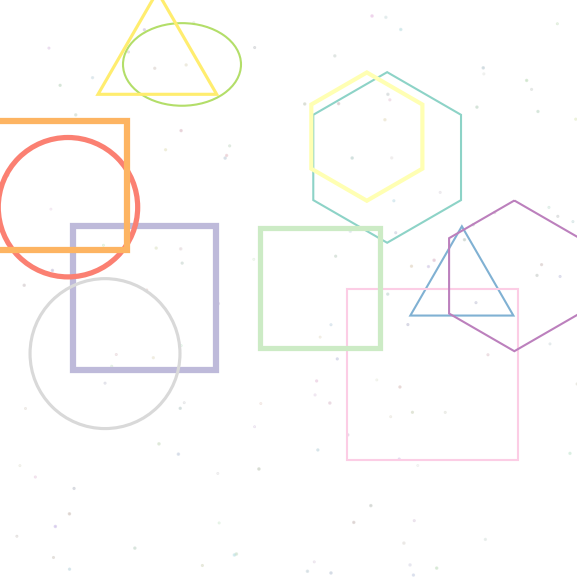[{"shape": "hexagon", "thickness": 1, "radius": 0.74, "center": [0.67, 0.726]}, {"shape": "hexagon", "thickness": 2, "radius": 0.56, "center": [0.635, 0.763]}, {"shape": "square", "thickness": 3, "radius": 0.62, "center": [0.25, 0.484]}, {"shape": "circle", "thickness": 2.5, "radius": 0.6, "center": [0.118, 0.64]}, {"shape": "triangle", "thickness": 1, "radius": 0.52, "center": [0.8, 0.504]}, {"shape": "square", "thickness": 3, "radius": 0.56, "center": [0.108, 0.677]}, {"shape": "oval", "thickness": 1, "radius": 0.51, "center": [0.315, 0.888]}, {"shape": "square", "thickness": 1, "radius": 0.74, "center": [0.748, 0.35]}, {"shape": "circle", "thickness": 1.5, "radius": 0.65, "center": [0.182, 0.387]}, {"shape": "hexagon", "thickness": 1, "radius": 0.65, "center": [0.891, 0.521]}, {"shape": "square", "thickness": 2.5, "radius": 0.52, "center": [0.554, 0.501]}, {"shape": "triangle", "thickness": 1.5, "radius": 0.59, "center": [0.272, 0.895]}]